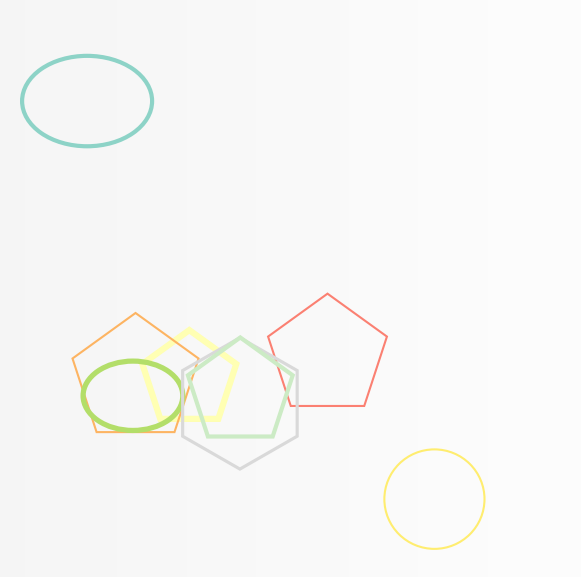[{"shape": "oval", "thickness": 2, "radius": 0.56, "center": [0.15, 0.824]}, {"shape": "pentagon", "thickness": 3, "radius": 0.42, "center": [0.326, 0.343]}, {"shape": "pentagon", "thickness": 1, "radius": 0.54, "center": [0.563, 0.383]}, {"shape": "pentagon", "thickness": 1, "radius": 0.57, "center": [0.233, 0.343]}, {"shape": "oval", "thickness": 2.5, "radius": 0.43, "center": [0.229, 0.314]}, {"shape": "hexagon", "thickness": 1.5, "radius": 0.57, "center": [0.413, 0.301]}, {"shape": "pentagon", "thickness": 2, "radius": 0.47, "center": [0.413, 0.32]}, {"shape": "circle", "thickness": 1, "radius": 0.43, "center": [0.747, 0.135]}]